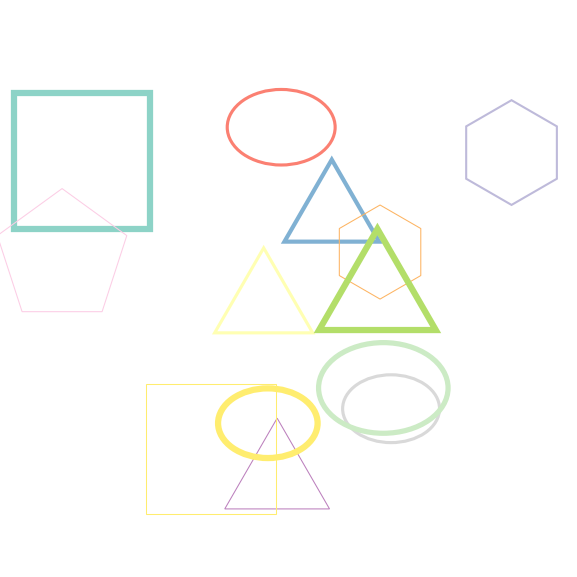[{"shape": "square", "thickness": 3, "radius": 0.59, "center": [0.143, 0.72]}, {"shape": "triangle", "thickness": 1.5, "radius": 0.49, "center": [0.457, 0.472]}, {"shape": "hexagon", "thickness": 1, "radius": 0.45, "center": [0.886, 0.735]}, {"shape": "oval", "thickness": 1.5, "radius": 0.47, "center": [0.487, 0.779]}, {"shape": "triangle", "thickness": 2, "radius": 0.47, "center": [0.574, 0.628]}, {"shape": "hexagon", "thickness": 0.5, "radius": 0.41, "center": [0.658, 0.563]}, {"shape": "triangle", "thickness": 3, "radius": 0.58, "center": [0.654, 0.486]}, {"shape": "pentagon", "thickness": 0.5, "radius": 0.59, "center": [0.108, 0.555]}, {"shape": "oval", "thickness": 1.5, "radius": 0.42, "center": [0.677, 0.291]}, {"shape": "triangle", "thickness": 0.5, "radius": 0.52, "center": [0.48, 0.17]}, {"shape": "oval", "thickness": 2.5, "radius": 0.56, "center": [0.664, 0.327]}, {"shape": "square", "thickness": 0.5, "radius": 0.56, "center": [0.365, 0.222]}, {"shape": "oval", "thickness": 3, "radius": 0.43, "center": [0.464, 0.266]}]